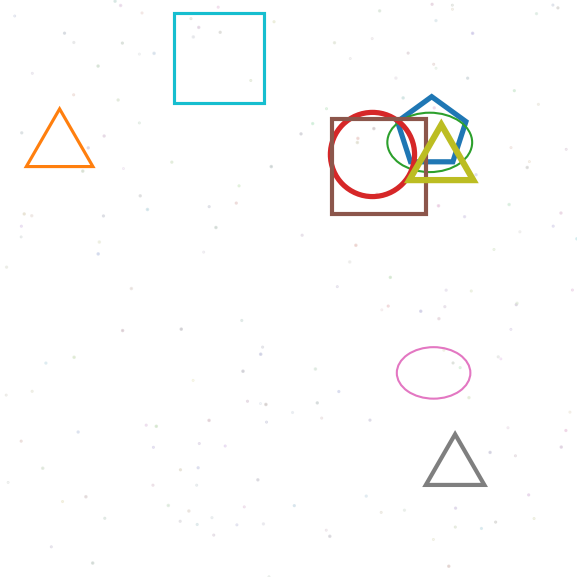[{"shape": "pentagon", "thickness": 2.5, "radius": 0.31, "center": [0.748, 0.769]}, {"shape": "triangle", "thickness": 1.5, "radius": 0.33, "center": [0.103, 0.744]}, {"shape": "oval", "thickness": 1, "radius": 0.37, "center": [0.744, 0.753]}, {"shape": "circle", "thickness": 2.5, "radius": 0.36, "center": [0.645, 0.732]}, {"shape": "square", "thickness": 2, "radius": 0.41, "center": [0.657, 0.711]}, {"shape": "oval", "thickness": 1, "radius": 0.32, "center": [0.751, 0.353]}, {"shape": "triangle", "thickness": 2, "radius": 0.29, "center": [0.788, 0.189]}, {"shape": "triangle", "thickness": 3, "radius": 0.32, "center": [0.764, 0.719]}, {"shape": "square", "thickness": 1.5, "radius": 0.39, "center": [0.38, 0.898]}]